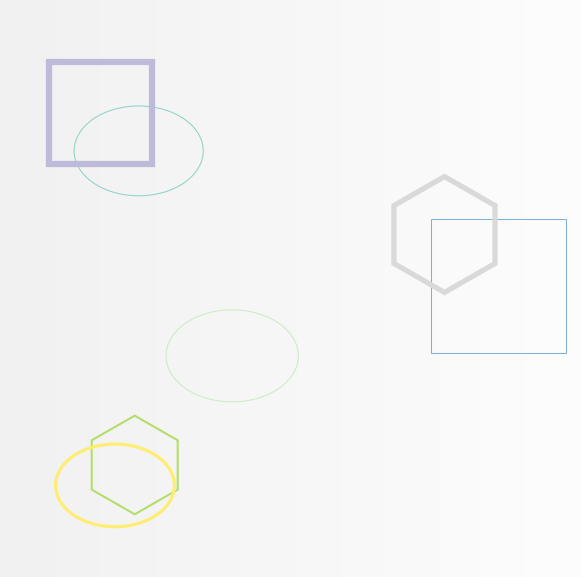[{"shape": "oval", "thickness": 0.5, "radius": 0.56, "center": [0.239, 0.738]}, {"shape": "square", "thickness": 3, "radius": 0.44, "center": [0.173, 0.804]}, {"shape": "square", "thickness": 0.5, "radius": 0.58, "center": [0.857, 0.503]}, {"shape": "hexagon", "thickness": 1, "radius": 0.43, "center": [0.232, 0.194]}, {"shape": "hexagon", "thickness": 2.5, "radius": 0.5, "center": [0.765, 0.593]}, {"shape": "oval", "thickness": 0.5, "radius": 0.57, "center": [0.399, 0.383]}, {"shape": "oval", "thickness": 1.5, "radius": 0.51, "center": [0.198, 0.159]}]